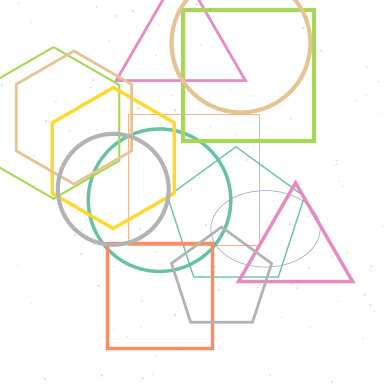[{"shape": "circle", "thickness": 2.5, "radius": 0.93, "center": [0.414, 0.48]}, {"shape": "pentagon", "thickness": 1, "radius": 0.93, "center": [0.613, 0.432]}, {"shape": "square", "thickness": 0.5, "radius": 0.85, "center": [0.502, 0.534]}, {"shape": "square", "thickness": 2.5, "radius": 0.68, "center": [0.414, 0.233]}, {"shape": "oval", "thickness": 0.5, "radius": 0.71, "center": [0.69, 0.406]}, {"shape": "triangle", "thickness": 2.5, "radius": 0.85, "center": [0.768, 0.354]}, {"shape": "triangle", "thickness": 2, "radius": 0.97, "center": [0.47, 0.888]}, {"shape": "hexagon", "thickness": 1.5, "radius": 0.98, "center": [0.139, 0.681]}, {"shape": "square", "thickness": 3, "radius": 0.85, "center": [0.646, 0.804]}, {"shape": "hexagon", "thickness": 2.5, "radius": 0.92, "center": [0.294, 0.589]}, {"shape": "hexagon", "thickness": 2, "radius": 0.86, "center": [0.192, 0.695]}, {"shape": "circle", "thickness": 3, "radius": 0.9, "center": [0.626, 0.888]}, {"shape": "pentagon", "thickness": 2, "radius": 0.68, "center": [0.576, 0.274]}, {"shape": "circle", "thickness": 3, "radius": 0.72, "center": [0.294, 0.508]}]